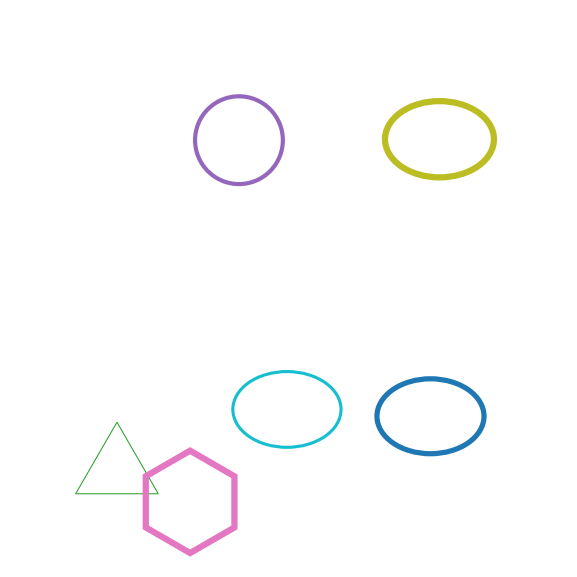[{"shape": "oval", "thickness": 2.5, "radius": 0.46, "center": [0.745, 0.278]}, {"shape": "triangle", "thickness": 0.5, "radius": 0.41, "center": [0.203, 0.185]}, {"shape": "circle", "thickness": 2, "radius": 0.38, "center": [0.414, 0.756]}, {"shape": "hexagon", "thickness": 3, "radius": 0.44, "center": [0.329, 0.13]}, {"shape": "oval", "thickness": 3, "radius": 0.47, "center": [0.761, 0.758]}, {"shape": "oval", "thickness": 1.5, "radius": 0.47, "center": [0.497, 0.29]}]